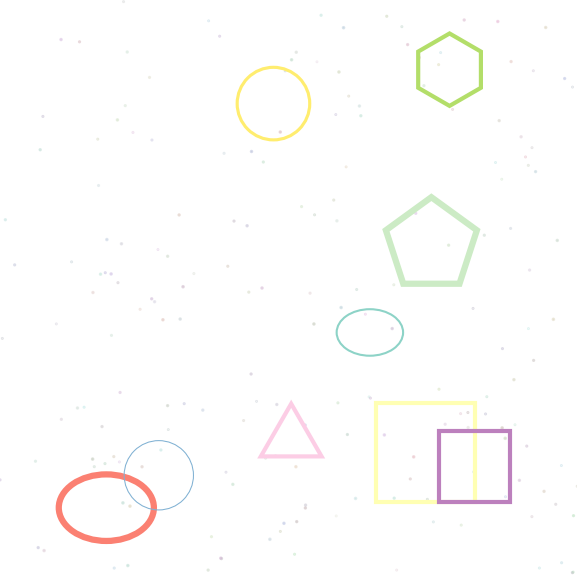[{"shape": "oval", "thickness": 1, "radius": 0.29, "center": [0.64, 0.423]}, {"shape": "square", "thickness": 2, "radius": 0.43, "center": [0.737, 0.215]}, {"shape": "oval", "thickness": 3, "radius": 0.41, "center": [0.184, 0.12]}, {"shape": "circle", "thickness": 0.5, "radius": 0.3, "center": [0.275, 0.176]}, {"shape": "hexagon", "thickness": 2, "radius": 0.31, "center": [0.778, 0.878]}, {"shape": "triangle", "thickness": 2, "radius": 0.3, "center": [0.504, 0.239]}, {"shape": "square", "thickness": 2, "radius": 0.3, "center": [0.822, 0.191]}, {"shape": "pentagon", "thickness": 3, "radius": 0.41, "center": [0.747, 0.575]}, {"shape": "circle", "thickness": 1.5, "radius": 0.31, "center": [0.474, 0.82]}]